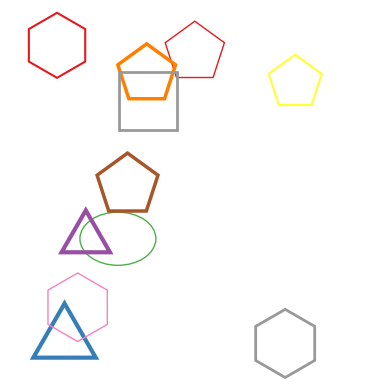[{"shape": "hexagon", "thickness": 1.5, "radius": 0.42, "center": [0.148, 0.882]}, {"shape": "pentagon", "thickness": 1, "radius": 0.4, "center": [0.506, 0.864]}, {"shape": "triangle", "thickness": 3, "radius": 0.47, "center": [0.168, 0.118]}, {"shape": "oval", "thickness": 1, "radius": 0.49, "center": [0.306, 0.38]}, {"shape": "triangle", "thickness": 3, "radius": 0.36, "center": [0.223, 0.381]}, {"shape": "pentagon", "thickness": 2.5, "radius": 0.39, "center": [0.381, 0.807]}, {"shape": "pentagon", "thickness": 1.5, "radius": 0.36, "center": [0.767, 0.786]}, {"shape": "pentagon", "thickness": 2.5, "radius": 0.42, "center": [0.331, 0.519]}, {"shape": "hexagon", "thickness": 1, "radius": 0.44, "center": [0.202, 0.202]}, {"shape": "hexagon", "thickness": 2, "radius": 0.44, "center": [0.741, 0.108]}, {"shape": "square", "thickness": 2, "radius": 0.38, "center": [0.385, 0.738]}]